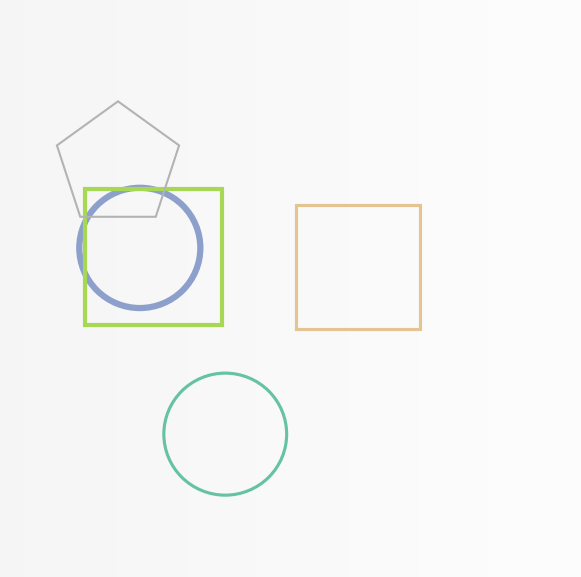[{"shape": "circle", "thickness": 1.5, "radius": 0.53, "center": [0.388, 0.247]}, {"shape": "circle", "thickness": 3, "radius": 0.52, "center": [0.241, 0.57]}, {"shape": "square", "thickness": 2, "radius": 0.59, "center": [0.264, 0.554]}, {"shape": "square", "thickness": 1.5, "radius": 0.54, "center": [0.616, 0.536]}, {"shape": "pentagon", "thickness": 1, "radius": 0.55, "center": [0.203, 0.713]}]